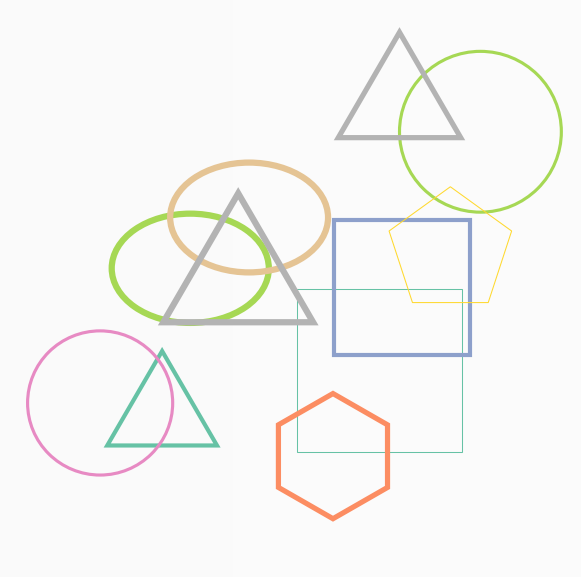[{"shape": "square", "thickness": 0.5, "radius": 0.71, "center": [0.653, 0.358]}, {"shape": "triangle", "thickness": 2, "radius": 0.55, "center": [0.279, 0.282]}, {"shape": "hexagon", "thickness": 2.5, "radius": 0.54, "center": [0.573, 0.209]}, {"shape": "square", "thickness": 2, "radius": 0.58, "center": [0.691, 0.501]}, {"shape": "circle", "thickness": 1.5, "radius": 0.62, "center": [0.172, 0.301]}, {"shape": "circle", "thickness": 1.5, "radius": 0.7, "center": [0.827, 0.771]}, {"shape": "oval", "thickness": 3, "radius": 0.68, "center": [0.327, 0.535]}, {"shape": "pentagon", "thickness": 0.5, "radius": 0.55, "center": [0.775, 0.565]}, {"shape": "oval", "thickness": 3, "radius": 0.68, "center": [0.429, 0.623]}, {"shape": "triangle", "thickness": 3, "radius": 0.74, "center": [0.41, 0.516]}, {"shape": "triangle", "thickness": 2.5, "radius": 0.61, "center": [0.687, 0.822]}]